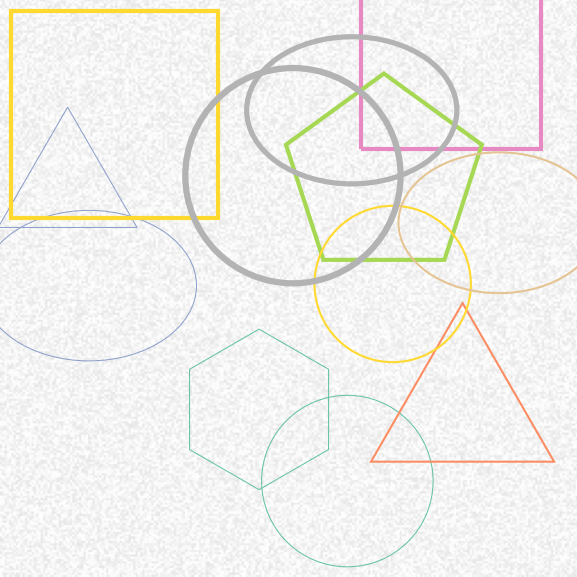[{"shape": "circle", "thickness": 0.5, "radius": 0.74, "center": [0.601, 0.166]}, {"shape": "hexagon", "thickness": 0.5, "radius": 0.69, "center": [0.449, 0.29]}, {"shape": "triangle", "thickness": 1, "radius": 0.92, "center": [0.801, 0.291]}, {"shape": "oval", "thickness": 0.5, "radius": 0.93, "center": [0.154, 0.505]}, {"shape": "triangle", "thickness": 0.5, "radius": 0.69, "center": [0.117, 0.675]}, {"shape": "square", "thickness": 2, "radius": 0.78, "center": [0.781, 0.898]}, {"shape": "pentagon", "thickness": 2, "radius": 0.89, "center": [0.665, 0.693]}, {"shape": "square", "thickness": 2, "radius": 0.9, "center": [0.198, 0.801]}, {"shape": "circle", "thickness": 1, "radius": 0.68, "center": [0.68, 0.507]}, {"shape": "oval", "thickness": 1, "radius": 0.87, "center": [0.864, 0.613]}, {"shape": "oval", "thickness": 2.5, "radius": 0.91, "center": [0.609, 0.808]}, {"shape": "circle", "thickness": 3, "radius": 0.93, "center": [0.507, 0.695]}]